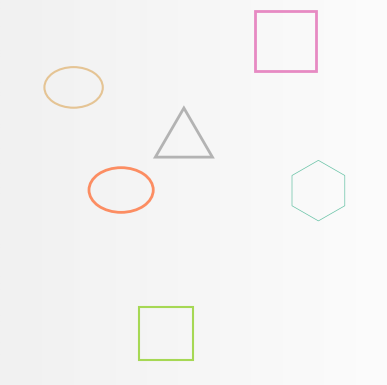[{"shape": "hexagon", "thickness": 0.5, "radius": 0.39, "center": [0.822, 0.505]}, {"shape": "oval", "thickness": 2, "radius": 0.41, "center": [0.313, 0.506]}, {"shape": "square", "thickness": 2, "radius": 0.39, "center": [0.736, 0.893]}, {"shape": "square", "thickness": 1.5, "radius": 0.35, "center": [0.429, 0.134]}, {"shape": "oval", "thickness": 1.5, "radius": 0.38, "center": [0.19, 0.773]}, {"shape": "triangle", "thickness": 2, "radius": 0.42, "center": [0.475, 0.634]}]